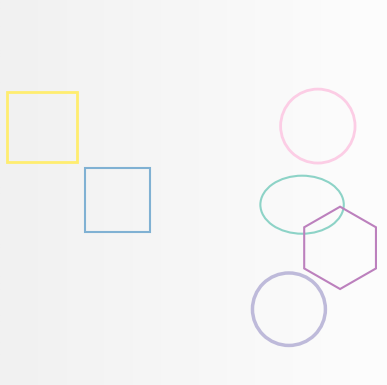[{"shape": "oval", "thickness": 1.5, "radius": 0.54, "center": [0.78, 0.468]}, {"shape": "circle", "thickness": 2.5, "radius": 0.47, "center": [0.746, 0.197]}, {"shape": "square", "thickness": 1.5, "radius": 0.42, "center": [0.303, 0.481]}, {"shape": "circle", "thickness": 2, "radius": 0.48, "center": [0.82, 0.673]}, {"shape": "hexagon", "thickness": 1.5, "radius": 0.53, "center": [0.878, 0.356]}, {"shape": "square", "thickness": 2, "radius": 0.45, "center": [0.108, 0.67]}]